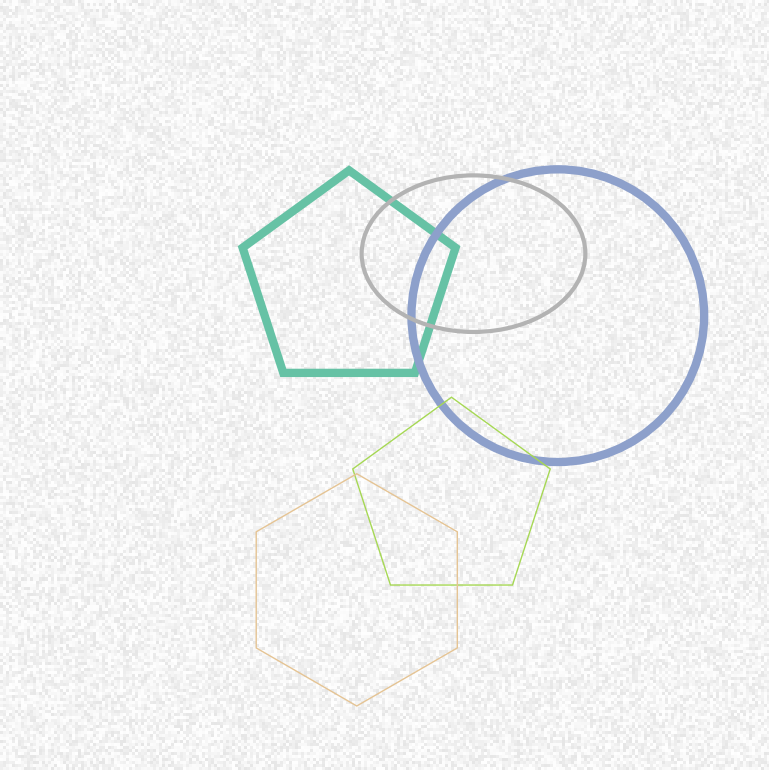[{"shape": "pentagon", "thickness": 3, "radius": 0.73, "center": [0.453, 0.633]}, {"shape": "circle", "thickness": 3, "radius": 0.95, "center": [0.724, 0.59]}, {"shape": "pentagon", "thickness": 0.5, "radius": 0.67, "center": [0.586, 0.349]}, {"shape": "hexagon", "thickness": 0.5, "radius": 0.75, "center": [0.463, 0.234]}, {"shape": "oval", "thickness": 1.5, "radius": 0.73, "center": [0.615, 0.671]}]